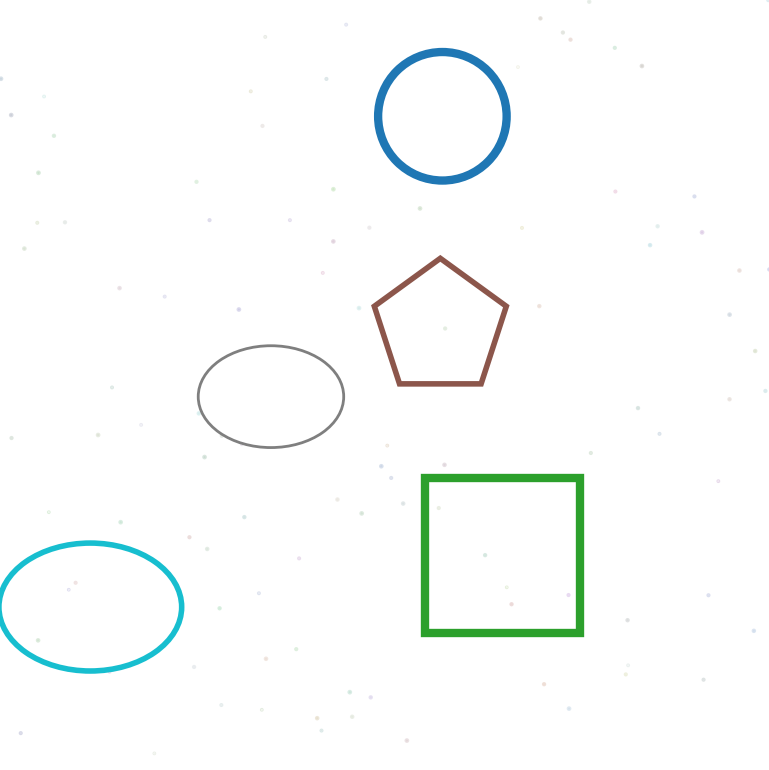[{"shape": "circle", "thickness": 3, "radius": 0.42, "center": [0.575, 0.849]}, {"shape": "square", "thickness": 3, "radius": 0.5, "center": [0.653, 0.279]}, {"shape": "pentagon", "thickness": 2, "radius": 0.45, "center": [0.572, 0.574]}, {"shape": "oval", "thickness": 1, "radius": 0.47, "center": [0.352, 0.485]}, {"shape": "oval", "thickness": 2, "radius": 0.59, "center": [0.117, 0.212]}]